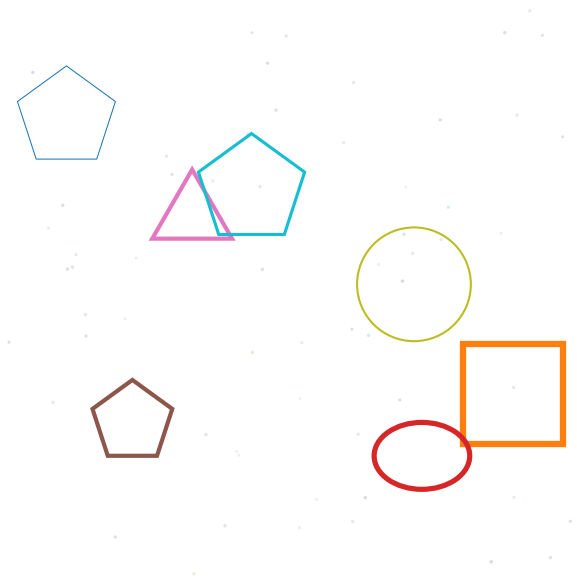[{"shape": "pentagon", "thickness": 0.5, "radius": 0.45, "center": [0.115, 0.796]}, {"shape": "square", "thickness": 3, "radius": 0.43, "center": [0.888, 0.317]}, {"shape": "oval", "thickness": 2.5, "radius": 0.41, "center": [0.731, 0.21]}, {"shape": "pentagon", "thickness": 2, "radius": 0.36, "center": [0.229, 0.269]}, {"shape": "triangle", "thickness": 2, "radius": 0.4, "center": [0.333, 0.626]}, {"shape": "circle", "thickness": 1, "radius": 0.49, "center": [0.717, 0.507]}, {"shape": "pentagon", "thickness": 1.5, "radius": 0.48, "center": [0.436, 0.671]}]